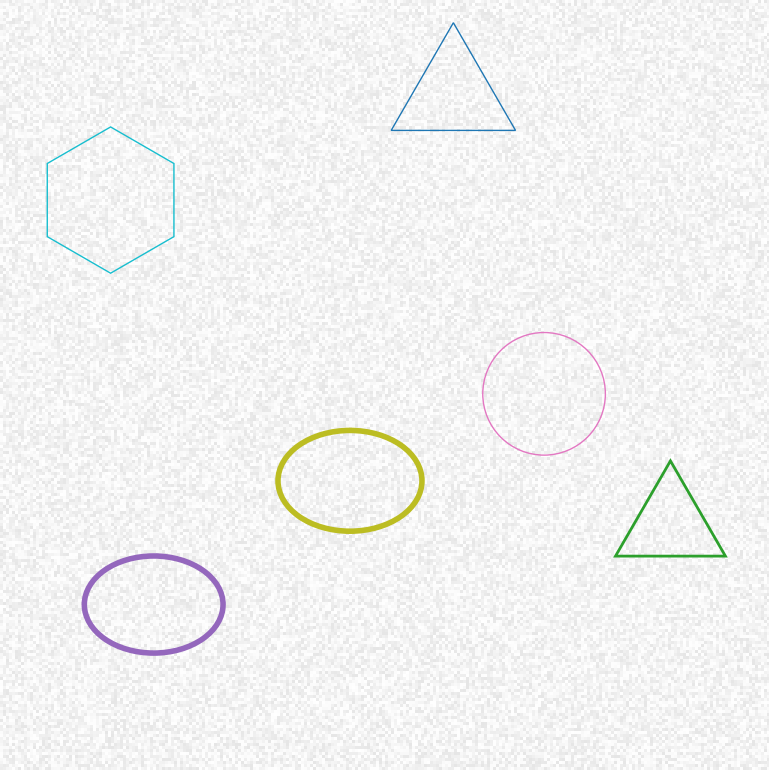[{"shape": "triangle", "thickness": 0.5, "radius": 0.47, "center": [0.589, 0.877]}, {"shape": "triangle", "thickness": 1, "radius": 0.41, "center": [0.871, 0.319]}, {"shape": "oval", "thickness": 2, "radius": 0.45, "center": [0.2, 0.215]}, {"shape": "circle", "thickness": 0.5, "radius": 0.4, "center": [0.707, 0.489]}, {"shape": "oval", "thickness": 2, "radius": 0.47, "center": [0.455, 0.376]}, {"shape": "hexagon", "thickness": 0.5, "radius": 0.47, "center": [0.144, 0.74]}]